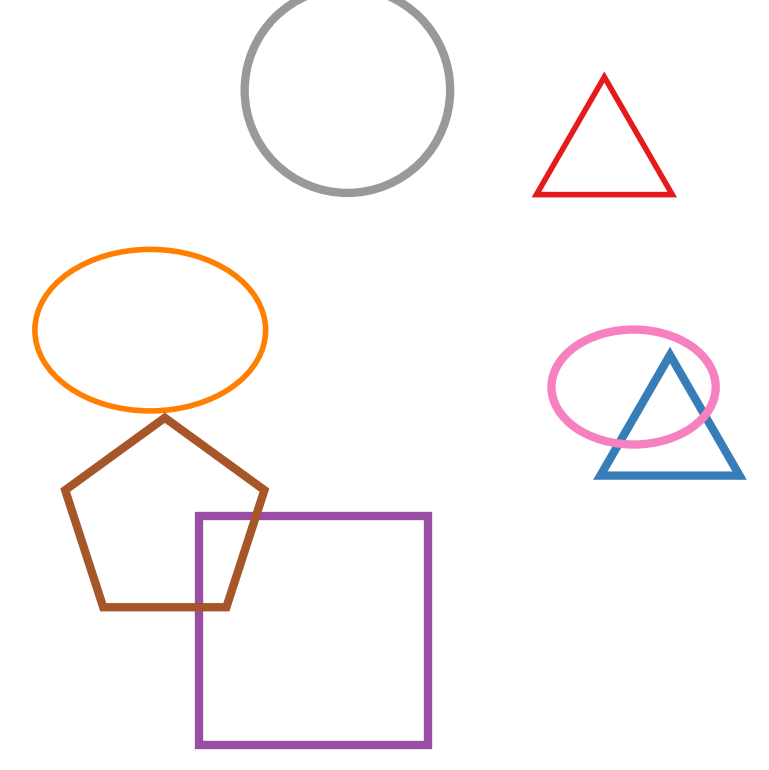[{"shape": "triangle", "thickness": 2, "radius": 0.51, "center": [0.785, 0.798]}, {"shape": "triangle", "thickness": 3, "radius": 0.52, "center": [0.87, 0.435]}, {"shape": "square", "thickness": 3, "radius": 0.74, "center": [0.407, 0.181]}, {"shape": "oval", "thickness": 2, "radius": 0.75, "center": [0.195, 0.571]}, {"shape": "pentagon", "thickness": 3, "radius": 0.68, "center": [0.214, 0.321]}, {"shape": "oval", "thickness": 3, "radius": 0.53, "center": [0.823, 0.497]}, {"shape": "circle", "thickness": 3, "radius": 0.67, "center": [0.451, 0.883]}]